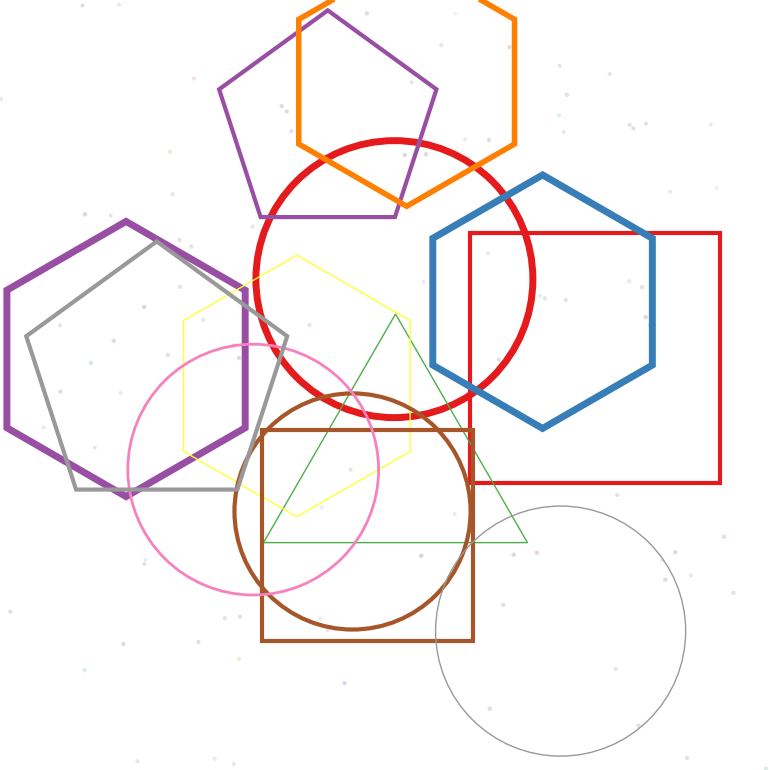[{"shape": "circle", "thickness": 2.5, "radius": 0.9, "center": [0.512, 0.637]}, {"shape": "square", "thickness": 1.5, "radius": 0.81, "center": [0.773, 0.535]}, {"shape": "hexagon", "thickness": 2.5, "radius": 0.82, "center": [0.705, 0.608]}, {"shape": "triangle", "thickness": 0.5, "radius": 0.99, "center": [0.514, 0.394]}, {"shape": "pentagon", "thickness": 1.5, "radius": 0.74, "center": [0.426, 0.838]}, {"shape": "hexagon", "thickness": 2.5, "radius": 0.89, "center": [0.164, 0.534]}, {"shape": "hexagon", "thickness": 2, "radius": 0.81, "center": [0.528, 0.894]}, {"shape": "hexagon", "thickness": 0.5, "radius": 0.85, "center": [0.386, 0.499]}, {"shape": "square", "thickness": 1.5, "radius": 0.68, "center": [0.478, 0.304]}, {"shape": "circle", "thickness": 1.5, "radius": 0.77, "center": [0.458, 0.336]}, {"shape": "circle", "thickness": 1, "radius": 0.81, "center": [0.329, 0.39]}, {"shape": "pentagon", "thickness": 1.5, "radius": 0.89, "center": [0.204, 0.508]}, {"shape": "circle", "thickness": 0.5, "radius": 0.81, "center": [0.728, 0.18]}]